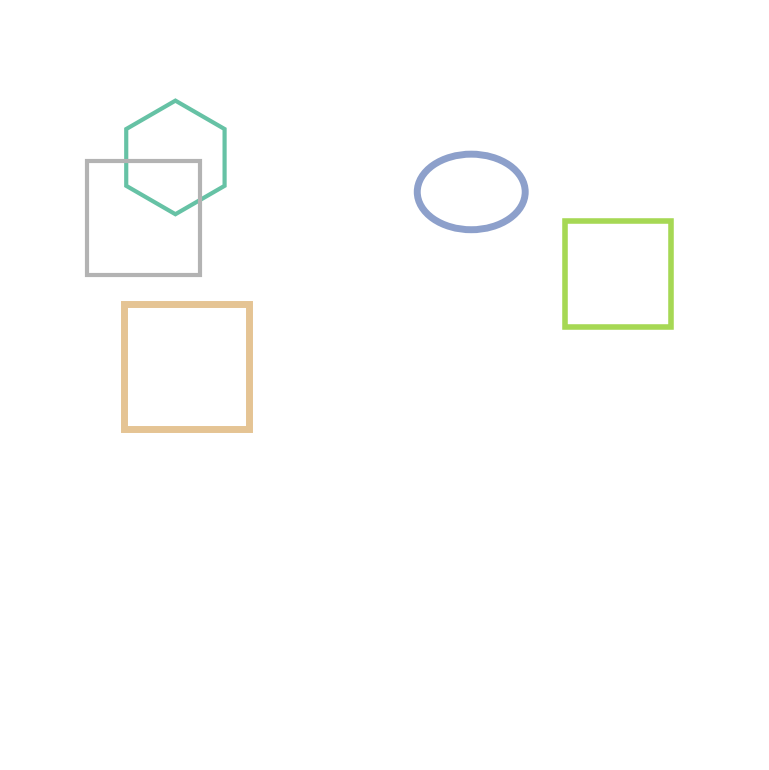[{"shape": "hexagon", "thickness": 1.5, "radius": 0.37, "center": [0.228, 0.796]}, {"shape": "oval", "thickness": 2.5, "radius": 0.35, "center": [0.612, 0.751]}, {"shape": "square", "thickness": 2, "radius": 0.34, "center": [0.803, 0.644]}, {"shape": "square", "thickness": 2.5, "radius": 0.41, "center": [0.242, 0.524]}, {"shape": "square", "thickness": 1.5, "radius": 0.37, "center": [0.186, 0.717]}]